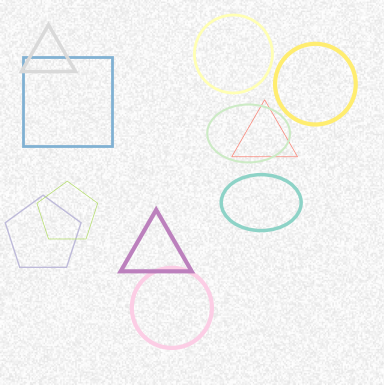[{"shape": "oval", "thickness": 2.5, "radius": 0.52, "center": [0.678, 0.474]}, {"shape": "circle", "thickness": 2, "radius": 0.51, "center": [0.606, 0.86]}, {"shape": "pentagon", "thickness": 1, "radius": 0.52, "center": [0.112, 0.389]}, {"shape": "triangle", "thickness": 0.5, "radius": 0.49, "center": [0.687, 0.642]}, {"shape": "square", "thickness": 2, "radius": 0.58, "center": [0.175, 0.737]}, {"shape": "pentagon", "thickness": 0.5, "radius": 0.42, "center": [0.175, 0.446]}, {"shape": "circle", "thickness": 3, "radius": 0.52, "center": [0.446, 0.2]}, {"shape": "triangle", "thickness": 2.5, "radius": 0.4, "center": [0.126, 0.855]}, {"shape": "triangle", "thickness": 3, "radius": 0.53, "center": [0.406, 0.349]}, {"shape": "oval", "thickness": 1.5, "radius": 0.54, "center": [0.646, 0.653]}, {"shape": "circle", "thickness": 3, "radius": 0.52, "center": [0.819, 0.781]}]